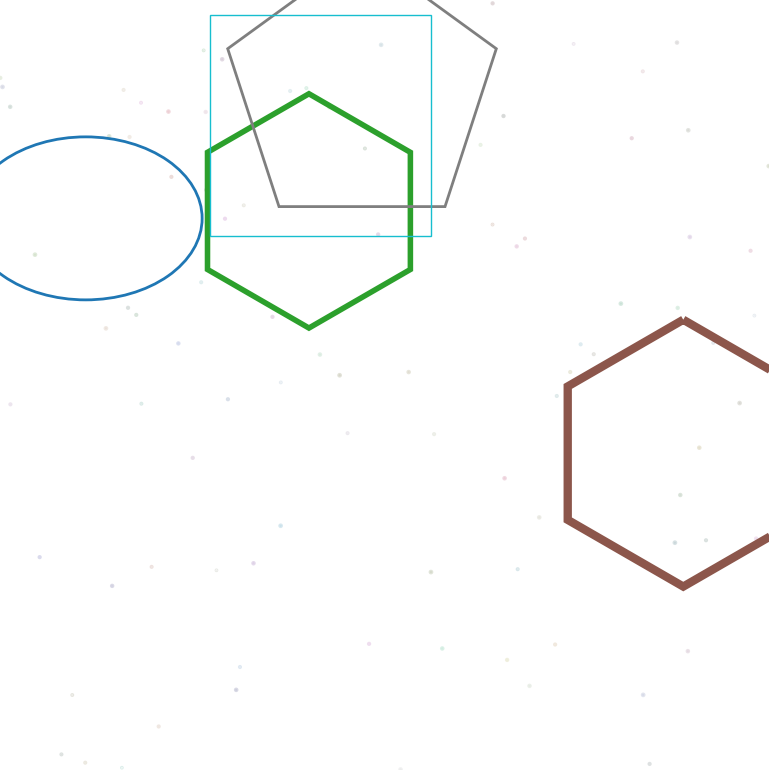[{"shape": "oval", "thickness": 1, "radius": 0.76, "center": [0.111, 0.716]}, {"shape": "hexagon", "thickness": 2, "radius": 0.76, "center": [0.401, 0.726]}, {"shape": "hexagon", "thickness": 3, "radius": 0.87, "center": [0.887, 0.411]}, {"shape": "pentagon", "thickness": 1, "radius": 0.92, "center": [0.47, 0.88]}, {"shape": "square", "thickness": 0.5, "radius": 0.72, "center": [0.417, 0.837]}]